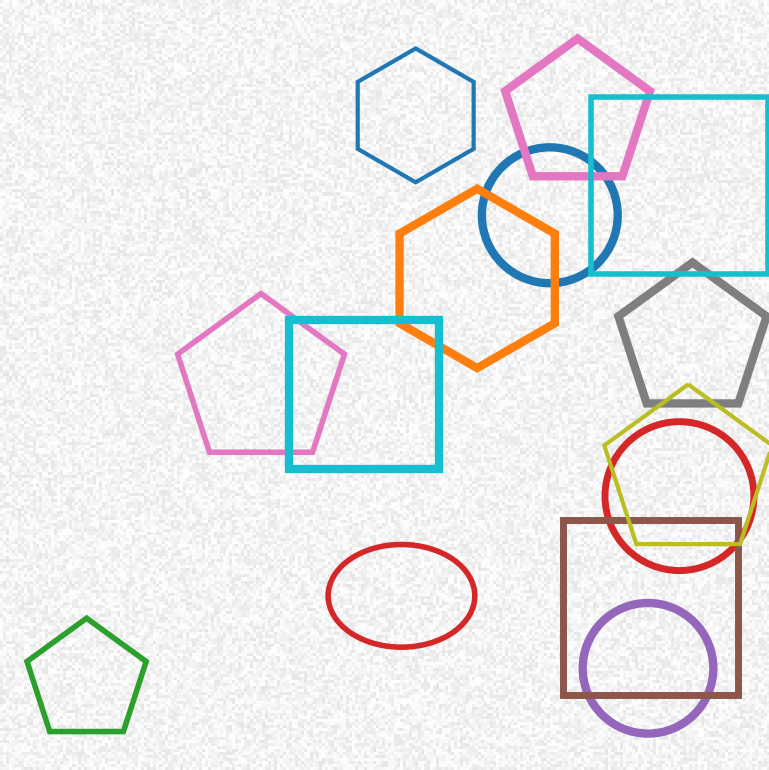[{"shape": "hexagon", "thickness": 1.5, "radius": 0.43, "center": [0.54, 0.85]}, {"shape": "circle", "thickness": 3, "radius": 0.44, "center": [0.714, 0.72]}, {"shape": "hexagon", "thickness": 3, "radius": 0.58, "center": [0.62, 0.638]}, {"shape": "pentagon", "thickness": 2, "radius": 0.41, "center": [0.112, 0.116]}, {"shape": "circle", "thickness": 2.5, "radius": 0.48, "center": [0.882, 0.356]}, {"shape": "oval", "thickness": 2, "radius": 0.48, "center": [0.521, 0.226]}, {"shape": "circle", "thickness": 3, "radius": 0.42, "center": [0.842, 0.132]}, {"shape": "square", "thickness": 2.5, "radius": 0.57, "center": [0.845, 0.212]}, {"shape": "pentagon", "thickness": 2, "radius": 0.57, "center": [0.339, 0.505]}, {"shape": "pentagon", "thickness": 3, "radius": 0.49, "center": [0.75, 0.851]}, {"shape": "pentagon", "thickness": 3, "radius": 0.51, "center": [0.899, 0.558]}, {"shape": "pentagon", "thickness": 1.5, "radius": 0.57, "center": [0.894, 0.386]}, {"shape": "square", "thickness": 3, "radius": 0.49, "center": [0.472, 0.488]}, {"shape": "square", "thickness": 2, "radius": 0.58, "center": [0.883, 0.759]}]